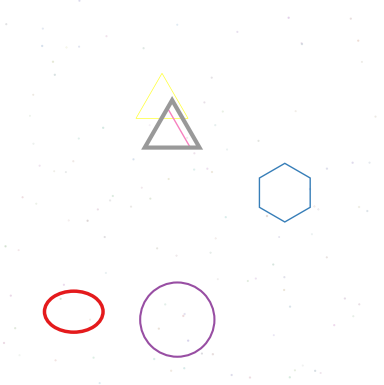[{"shape": "oval", "thickness": 2.5, "radius": 0.38, "center": [0.192, 0.19]}, {"shape": "hexagon", "thickness": 1, "radius": 0.38, "center": [0.74, 0.5]}, {"shape": "circle", "thickness": 1.5, "radius": 0.48, "center": [0.461, 0.17]}, {"shape": "triangle", "thickness": 0.5, "radius": 0.39, "center": [0.421, 0.731]}, {"shape": "triangle", "thickness": 1, "radius": 0.34, "center": [0.435, 0.652]}, {"shape": "triangle", "thickness": 3, "radius": 0.41, "center": [0.447, 0.658]}]